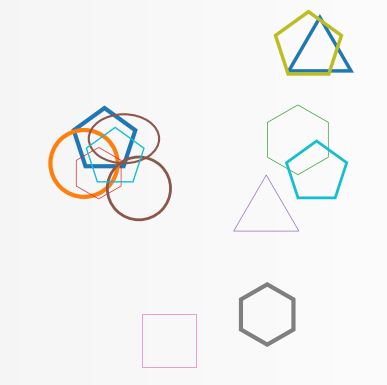[{"shape": "triangle", "thickness": 2.5, "radius": 0.46, "center": [0.826, 0.862]}, {"shape": "pentagon", "thickness": 3, "radius": 0.42, "center": [0.27, 0.636]}, {"shape": "circle", "thickness": 3, "radius": 0.43, "center": [0.217, 0.575]}, {"shape": "hexagon", "thickness": 0.5, "radius": 0.45, "center": [0.769, 0.637]}, {"shape": "hexagon", "thickness": 0.5, "radius": 0.33, "center": [0.255, 0.55]}, {"shape": "triangle", "thickness": 0.5, "radius": 0.49, "center": [0.687, 0.448]}, {"shape": "oval", "thickness": 1.5, "radius": 0.45, "center": [0.32, 0.64]}, {"shape": "circle", "thickness": 2, "radius": 0.41, "center": [0.359, 0.511]}, {"shape": "square", "thickness": 0.5, "radius": 0.34, "center": [0.436, 0.116]}, {"shape": "hexagon", "thickness": 3, "radius": 0.39, "center": [0.69, 0.183]}, {"shape": "pentagon", "thickness": 2.5, "radius": 0.45, "center": [0.796, 0.88]}, {"shape": "pentagon", "thickness": 2, "radius": 0.41, "center": [0.817, 0.552]}, {"shape": "pentagon", "thickness": 1, "radius": 0.39, "center": [0.297, 0.591]}]